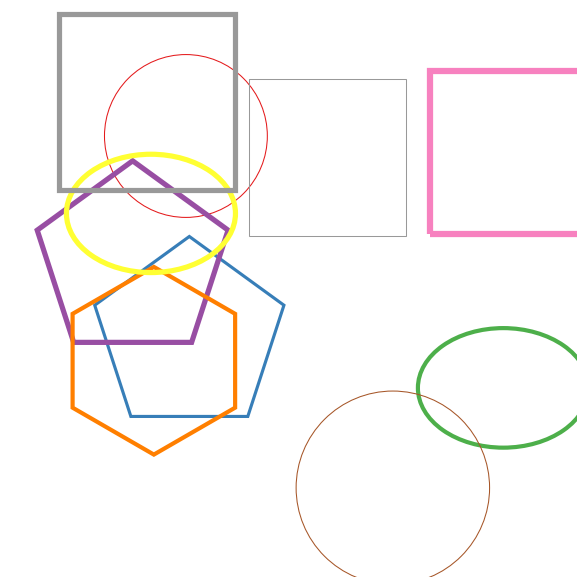[{"shape": "circle", "thickness": 0.5, "radius": 0.7, "center": [0.322, 0.764]}, {"shape": "pentagon", "thickness": 1.5, "radius": 0.86, "center": [0.328, 0.417]}, {"shape": "oval", "thickness": 2, "radius": 0.74, "center": [0.872, 0.327]}, {"shape": "pentagon", "thickness": 2.5, "radius": 0.87, "center": [0.23, 0.547]}, {"shape": "hexagon", "thickness": 2, "radius": 0.81, "center": [0.266, 0.374]}, {"shape": "oval", "thickness": 2.5, "radius": 0.73, "center": [0.261, 0.63]}, {"shape": "circle", "thickness": 0.5, "radius": 0.84, "center": [0.68, 0.154]}, {"shape": "square", "thickness": 3, "radius": 0.71, "center": [0.885, 0.735]}, {"shape": "square", "thickness": 0.5, "radius": 0.68, "center": [0.567, 0.726]}, {"shape": "square", "thickness": 2.5, "radius": 0.77, "center": [0.255, 0.823]}]